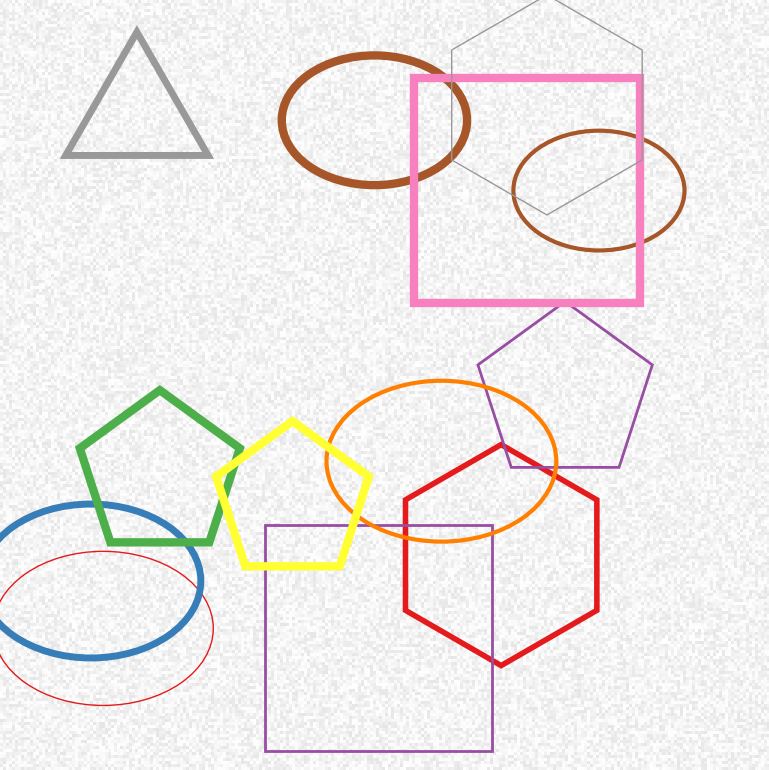[{"shape": "oval", "thickness": 0.5, "radius": 0.71, "center": [0.134, 0.184]}, {"shape": "hexagon", "thickness": 2, "radius": 0.72, "center": [0.651, 0.279]}, {"shape": "oval", "thickness": 2.5, "radius": 0.71, "center": [0.118, 0.245]}, {"shape": "pentagon", "thickness": 3, "radius": 0.55, "center": [0.208, 0.384]}, {"shape": "pentagon", "thickness": 1, "radius": 0.6, "center": [0.734, 0.489]}, {"shape": "square", "thickness": 1, "radius": 0.73, "center": [0.492, 0.172]}, {"shape": "oval", "thickness": 1.5, "radius": 0.75, "center": [0.573, 0.401]}, {"shape": "pentagon", "thickness": 3, "radius": 0.52, "center": [0.38, 0.349]}, {"shape": "oval", "thickness": 1.5, "radius": 0.56, "center": [0.778, 0.752]}, {"shape": "oval", "thickness": 3, "radius": 0.6, "center": [0.486, 0.844]}, {"shape": "square", "thickness": 3, "radius": 0.73, "center": [0.685, 0.753]}, {"shape": "triangle", "thickness": 2.5, "radius": 0.53, "center": [0.178, 0.852]}, {"shape": "hexagon", "thickness": 0.5, "radius": 0.71, "center": [0.71, 0.864]}]